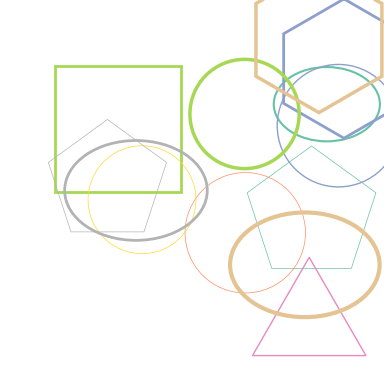[{"shape": "oval", "thickness": 1.5, "radius": 0.69, "center": [0.849, 0.729]}, {"shape": "pentagon", "thickness": 0.5, "radius": 0.88, "center": [0.809, 0.445]}, {"shape": "circle", "thickness": 0.5, "radius": 0.78, "center": [0.637, 0.395]}, {"shape": "hexagon", "thickness": 2, "radius": 0.9, "center": [0.893, 0.822]}, {"shape": "circle", "thickness": 1, "radius": 0.8, "center": [0.879, 0.674]}, {"shape": "triangle", "thickness": 1, "radius": 0.85, "center": [0.803, 0.161]}, {"shape": "square", "thickness": 2, "radius": 0.82, "center": [0.306, 0.664]}, {"shape": "circle", "thickness": 2.5, "radius": 0.71, "center": [0.635, 0.704]}, {"shape": "circle", "thickness": 0.5, "radius": 0.7, "center": [0.369, 0.481]}, {"shape": "oval", "thickness": 3, "radius": 0.97, "center": [0.792, 0.312]}, {"shape": "hexagon", "thickness": 2.5, "radius": 0.94, "center": [0.828, 0.896]}, {"shape": "oval", "thickness": 2, "radius": 0.93, "center": [0.353, 0.505]}, {"shape": "pentagon", "thickness": 0.5, "radius": 0.81, "center": [0.279, 0.528]}]